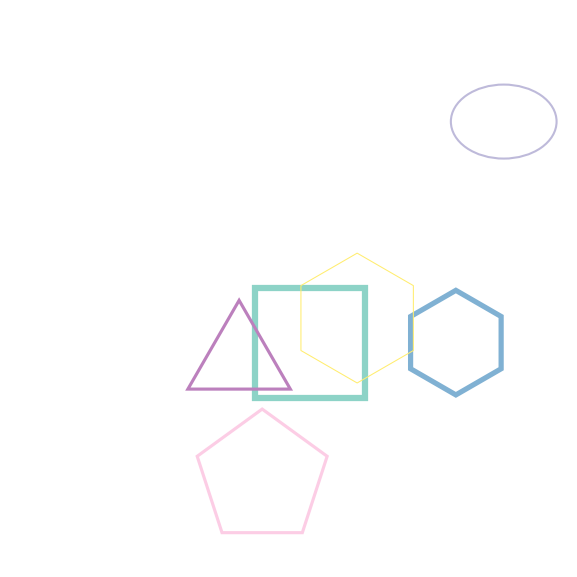[{"shape": "square", "thickness": 3, "radius": 0.47, "center": [0.537, 0.405]}, {"shape": "oval", "thickness": 1, "radius": 0.46, "center": [0.872, 0.789]}, {"shape": "hexagon", "thickness": 2.5, "radius": 0.45, "center": [0.789, 0.406]}, {"shape": "pentagon", "thickness": 1.5, "radius": 0.59, "center": [0.454, 0.172]}, {"shape": "triangle", "thickness": 1.5, "radius": 0.51, "center": [0.414, 0.377]}, {"shape": "hexagon", "thickness": 0.5, "radius": 0.56, "center": [0.618, 0.448]}]